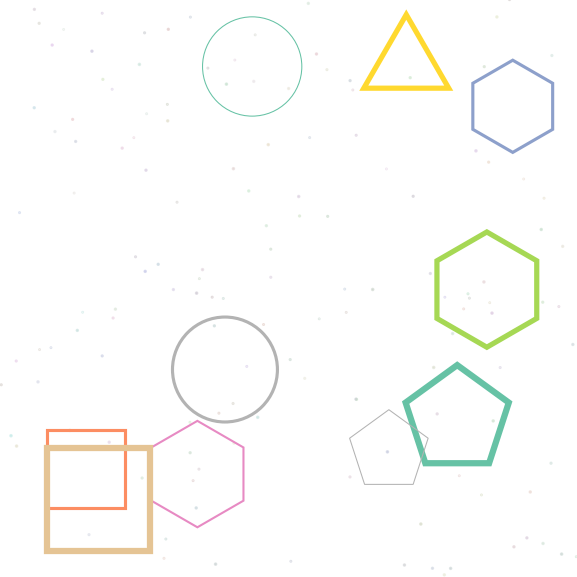[{"shape": "circle", "thickness": 0.5, "radius": 0.43, "center": [0.437, 0.884]}, {"shape": "pentagon", "thickness": 3, "radius": 0.47, "center": [0.792, 0.273]}, {"shape": "square", "thickness": 1.5, "radius": 0.34, "center": [0.148, 0.186]}, {"shape": "hexagon", "thickness": 1.5, "radius": 0.4, "center": [0.888, 0.815]}, {"shape": "hexagon", "thickness": 1, "radius": 0.46, "center": [0.342, 0.178]}, {"shape": "hexagon", "thickness": 2.5, "radius": 0.5, "center": [0.843, 0.498]}, {"shape": "triangle", "thickness": 2.5, "radius": 0.42, "center": [0.703, 0.889]}, {"shape": "square", "thickness": 3, "radius": 0.45, "center": [0.17, 0.134]}, {"shape": "pentagon", "thickness": 0.5, "radius": 0.36, "center": [0.673, 0.218]}, {"shape": "circle", "thickness": 1.5, "radius": 0.45, "center": [0.39, 0.359]}]